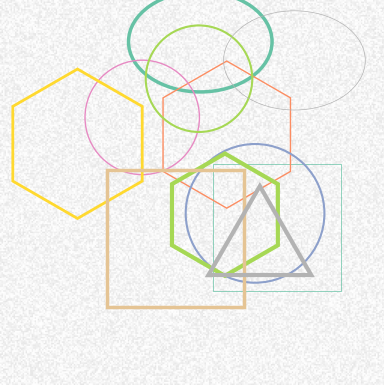[{"shape": "square", "thickness": 0.5, "radius": 0.83, "center": [0.719, 0.41]}, {"shape": "oval", "thickness": 2.5, "radius": 0.93, "center": [0.52, 0.892]}, {"shape": "hexagon", "thickness": 1, "radius": 0.96, "center": [0.589, 0.65]}, {"shape": "circle", "thickness": 1.5, "radius": 0.9, "center": [0.663, 0.446]}, {"shape": "circle", "thickness": 1, "radius": 0.74, "center": [0.369, 0.695]}, {"shape": "hexagon", "thickness": 3, "radius": 0.79, "center": [0.584, 0.442]}, {"shape": "circle", "thickness": 1.5, "radius": 0.69, "center": [0.517, 0.796]}, {"shape": "hexagon", "thickness": 2, "radius": 0.97, "center": [0.201, 0.627]}, {"shape": "square", "thickness": 2.5, "radius": 0.89, "center": [0.455, 0.38]}, {"shape": "oval", "thickness": 0.5, "radius": 0.92, "center": [0.765, 0.843]}, {"shape": "triangle", "thickness": 3, "radius": 0.77, "center": [0.675, 0.363]}]